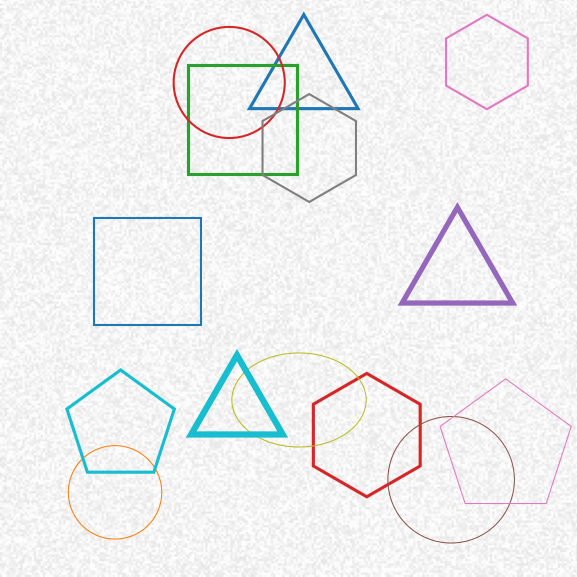[{"shape": "triangle", "thickness": 1.5, "radius": 0.54, "center": [0.526, 0.865]}, {"shape": "square", "thickness": 1, "radius": 0.46, "center": [0.255, 0.528]}, {"shape": "circle", "thickness": 0.5, "radius": 0.4, "center": [0.199, 0.147]}, {"shape": "square", "thickness": 1.5, "radius": 0.47, "center": [0.42, 0.792]}, {"shape": "circle", "thickness": 1, "radius": 0.48, "center": [0.397, 0.856]}, {"shape": "hexagon", "thickness": 1.5, "radius": 0.53, "center": [0.635, 0.246]}, {"shape": "triangle", "thickness": 2.5, "radius": 0.55, "center": [0.792, 0.53]}, {"shape": "circle", "thickness": 0.5, "radius": 0.55, "center": [0.781, 0.168]}, {"shape": "hexagon", "thickness": 1, "radius": 0.41, "center": [0.843, 0.892]}, {"shape": "pentagon", "thickness": 0.5, "radius": 0.6, "center": [0.876, 0.224]}, {"shape": "hexagon", "thickness": 1, "radius": 0.47, "center": [0.535, 0.743]}, {"shape": "oval", "thickness": 0.5, "radius": 0.58, "center": [0.518, 0.307]}, {"shape": "pentagon", "thickness": 1.5, "radius": 0.49, "center": [0.209, 0.261]}, {"shape": "triangle", "thickness": 3, "radius": 0.46, "center": [0.41, 0.293]}]